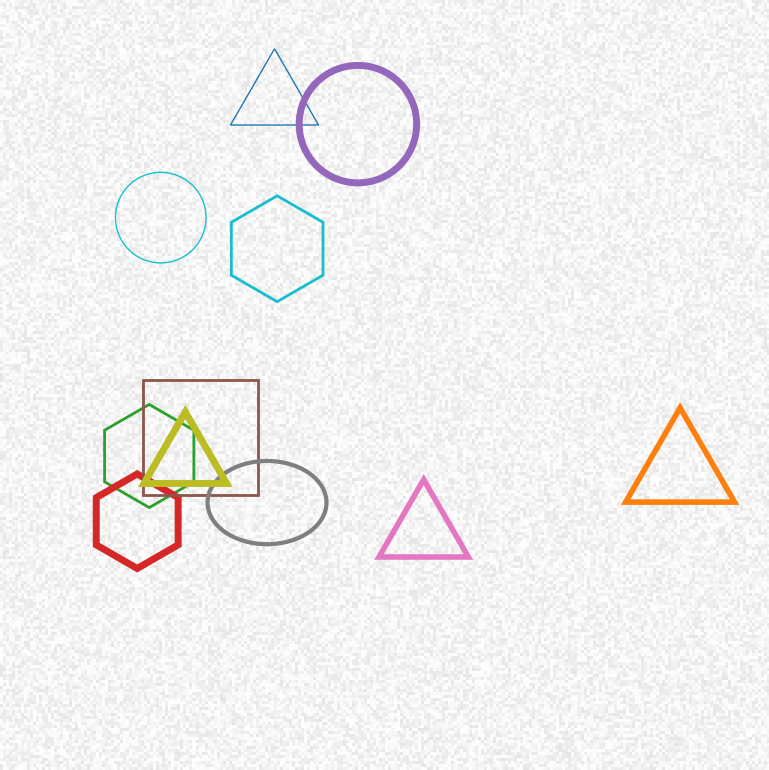[{"shape": "triangle", "thickness": 0.5, "radius": 0.33, "center": [0.357, 0.871]}, {"shape": "triangle", "thickness": 2, "radius": 0.41, "center": [0.883, 0.389]}, {"shape": "hexagon", "thickness": 1, "radius": 0.33, "center": [0.194, 0.408]}, {"shape": "hexagon", "thickness": 2.5, "radius": 0.31, "center": [0.178, 0.323]}, {"shape": "circle", "thickness": 2.5, "radius": 0.38, "center": [0.465, 0.839]}, {"shape": "square", "thickness": 1, "radius": 0.37, "center": [0.26, 0.432]}, {"shape": "triangle", "thickness": 2, "radius": 0.34, "center": [0.55, 0.31]}, {"shape": "oval", "thickness": 1.5, "radius": 0.39, "center": [0.347, 0.347]}, {"shape": "triangle", "thickness": 2.5, "radius": 0.31, "center": [0.241, 0.403]}, {"shape": "hexagon", "thickness": 1, "radius": 0.34, "center": [0.36, 0.677]}, {"shape": "circle", "thickness": 0.5, "radius": 0.29, "center": [0.209, 0.717]}]